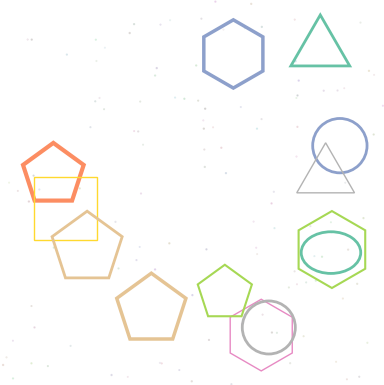[{"shape": "oval", "thickness": 2, "radius": 0.39, "center": [0.86, 0.344]}, {"shape": "triangle", "thickness": 2, "radius": 0.44, "center": [0.832, 0.873]}, {"shape": "pentagon", "thickness": 3, "radius": 0.41, "center": [0.139, 0.546]}, {"shape": "circle", "thickness": 2, "radius": 0.35, "center": [0.883, 0.622]}, {"shape": "hexagon", "thickness": 2.5, "radius": 0.44, "center": [0.606, 0.86]}, {"shape": "hexagon", "thickness": 1, "radius": 0.47, "center": [0.679, 0.13]}, {"shape": "hexagon", "thickness": 1.5, "radius": 0.5, "center": [0.862, 0.352]}, {"shape": "pentagon", "thickness": 1.5, "radius": 0.37, "center": [0.584, 0.238]}, {"shape": "square", "thickness": 1, "radius": 0.41, "center": [0.169, 0.459]}, {"shape": "pentagon", "thickness": 2.5, "radius": 0.47, "center": [0.393, 0.196]}, {"shape": "pentagon", "thickness": 2, "radius": 0.48, "center": [0.226, 0.356]}, {"shape": "triangle", "thickness": 1, "radius": 0.43, "center": [0.846, 0.542]}, {"shape": "circle", "thickness": 2, "radius": 0.34, "center": [0.698, 0.149]}]